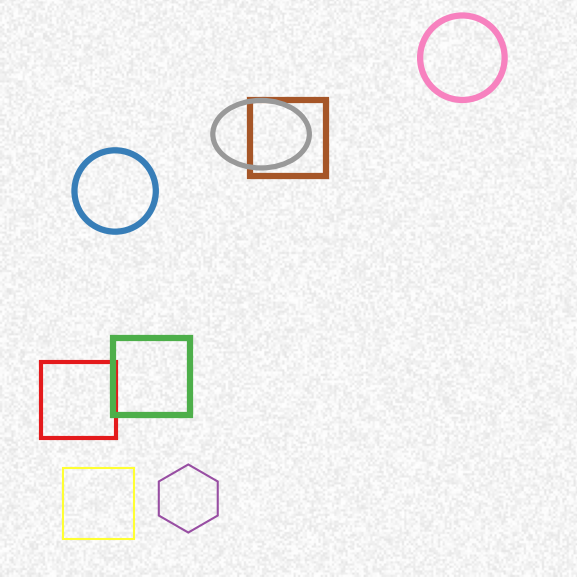[{"shape": "square", "thickness": 2, "radius": 0.33, "center": [0.136, 0.307]}, {"shape": "circle", "thickness": 3, "radius": 0.35, "center": [0.199, 0.668]}, {"shape": "square", "thickness": 3, "radius": 0.33, "center": [0.262, 0.347]}, {"shape": "hexagon", "thickness": 1, "radius": 0.29, "center": [0.326, 0.136]}, {"shape": "square", "thickness": 1, "radius": 0.31, "center": [0.171, 0.127]}, {"shape": "square", "thickness": 3, "radius": 0.33, "center": [0.498, 0.76]}, {"shape": "circle", "thickness": 3, "radius": 0.37, "center": [0.801, 0.899]}, {"shape": "oval", "thickness": 2.5, "radius": 0.42, "center": [0.452, 0.767]}]